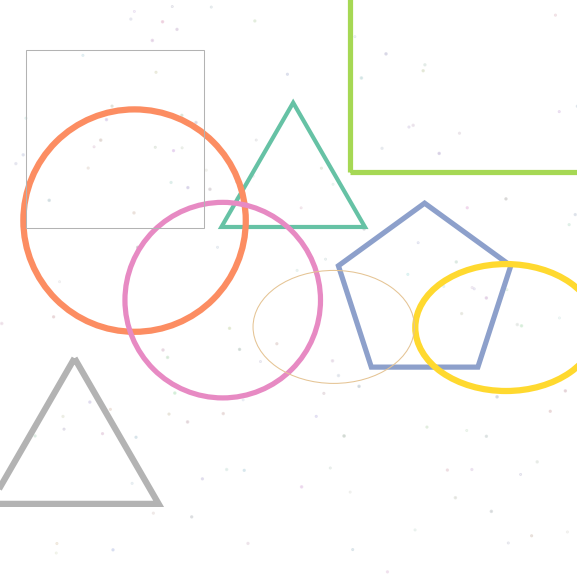[{"shape": "triangle", "thickness": 2, "radius": 0.72, "center": [0.508, 0.678]}, {"shape": "circle", "thickness": 3, "radius": 0.96, "center": [0.233, 0.617]}, {"shape": "pentagon", "thickness": 2.5, "radius": 0.78, "center": [0.735, 0.49]}, {"shape": "circle", "thickness": 2.5, "radius": 0.85, "center": [0.386, 0.479]}, {"shape": "square", "thickness": 2.5, "radius": 0.99, "center": [0.806, 0.899]}, {"shape": "oval", "thickness": 3, "radius": 0.79, "center": [0.876, 0.432]}, {"shape": "oval", "thickness": 0.5, "radius": 0.7, "center": [0.578, 0.433]}, {"shape": "square", "thickness": 0.5, "radius": 0.77, "center": [0.199, 0.759]}, {"shape": "triangle", "thickness": 3, "radius": 0.84, "center": [0.129, 0.211]}]